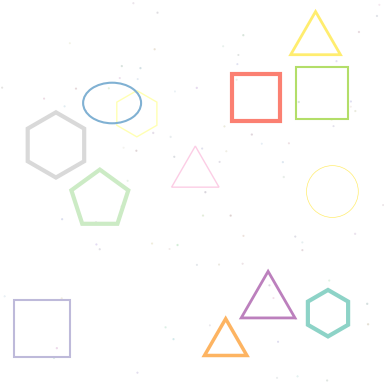[{"shape": "hexagon", "thickness": 3, "radius": 0.3, "center": [0.852, 0.187]}, {"shape": "hexagon", "thickness": 1, "radius": 0.3, "center": [0.355, 0.705]}, {"shape": "square", "thickness": 1.5, "radius": 0.37, "center": [0.109, 0.147]}, {"shape": "square", "thickness": 3, "radius": 0.31, "center": [0.665, 0.748]}, {"shape": "oval", "thickness": 1.5, "radius": 0.38, "center": [0.291, 0.732]}, {"shape": "triangle", "thickness": 2.5, "radius": 0.32, "center": [0.586, 0.108]}, {"shape": "square", "thickness": 1.5, "radius": 0.33, "center": [0.836, 0.758]}, {"shape": "triangle", "thickness": 1, "radius": 0.36, "center": [0.507, 0.549]}, {"shape": "hexagon", "thickness": 3, "radius": 0.42, "center": [0.145, 0.624]}, {"shape": "triangle", "thickness": 2, "radius": 0.4, "center": [0.696, 0.215]}, {"shape": "pentagon", "thickness": 3, "radius": 0.39, "center": [0.259, 0.482]}, {"shape": "triangle", "thickness": 2, "radius": 0.37, "center": [0.82, 0.895]}, {"shape": "circle", "thickness": 0.5, "radius": 0.34, "center": [0.863, 0.502]}]